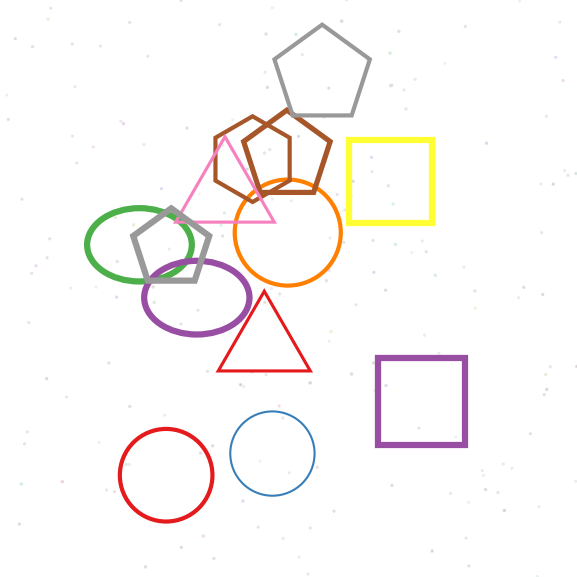[{"shape": "circle", "thickness": 2, "radius": 0.4, "center": [0.288, 0.176]}, {"shape": "triangle", "thickness": 1.5, "radius": 0.46, "center": [0.458, 0.403]}, {"shape": "circle", "thickness": 1, "radius": 0.36, "center": [0.472, 0.214]}, {"shape": "oval", "thickness": 3, "radius": 0.45, "center": [0.242, 0.575]}, {"shape": "square", "thickness": 3, "radius": 0.38, "center": [0.729, 0.304]}, {"shape": "oval", "thickness": 3, "radius": 0.46, "center": [0.341, 0.484]}, {"shape": "circle", "thickness": 2, "radius": 0.46, "center": [0.498, 0.596]}, {"shape": "square", "thickness": 3, "radius": 0.36, "center": [0.676, 0.685]}, {"shape": "pentagon", "thickness": 2.5, "radius": 0.39, "center": [0.497, 0.73]}, {"shape": "hexagon", "thickness": 2, "radius": 0.37, "center": [0.437, 0.724]}, {"shape": "triangle", "thickness": 1.5, "radius": 0.49, "center": [0.39, 0.664]}, {"shape": "pentagon", "thickness": 2, "radius": 0.43, "center": [0.558, 0.87]}, {"shape": "pentagon", "thickness": 3, "radius": 0.35, "center": [0.296, 0.569]}]